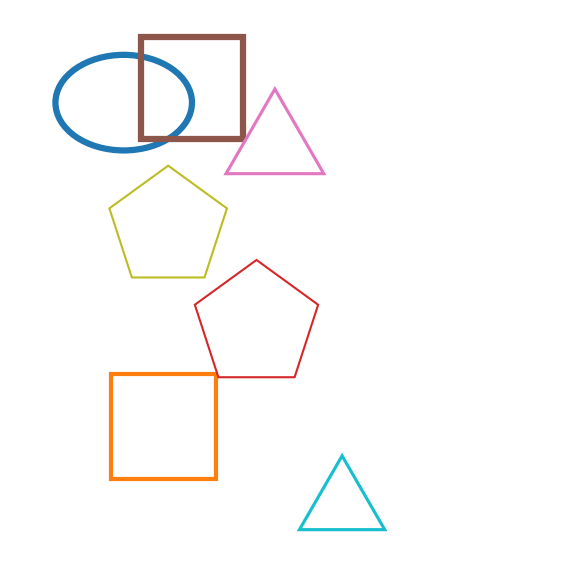[{"shape": "oval", "thickness": 3, "radius": 0.59, "center": [0.214, 0.821]}, {"shape": "square", "thickness": 2, "radius": 0.46, "center": [0.283, 0.261]}, {"shape": "pentagon", "thickness": 1, "radius": 0.56, "center": [0.444, 0.437]}, {"shape": "square", "thickness": 3, "radius": 0.44, "center": [0.333, 0.847]}, {"shape": "triangle", "thickness": 1.5, "radius": 0.49, "center": [0.476, 0.747]}, {"shape": "pentagon", "thickness": 1, "radius": 0.54, "center": [0.291, 0.605]}, {"shape": "triangle", "thickness": 1.5, "radius": 0.43, "center": [0.592, 0.125]}]